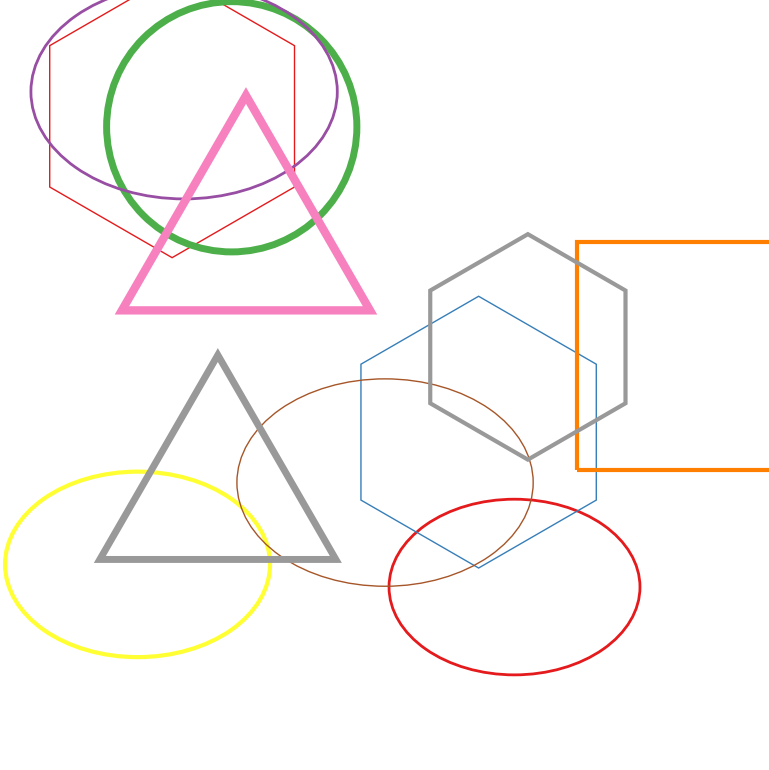[{"shape": "oval", "thickness": 1, "radius": 0.81, "center": [0.668, 0.238]}, {"shape": "hexagon", "thickness": 0.5, "radius": 0.92, "center": [0.224, 0.849]}, {"shape": "hexagon", "thickness": 0.5, "radius": 0.88, "center": [0.622, 0.439]}, {"shape": "circle", "thickness": 2.5, "radius": 0.81, "center": [0.301, 0.835]}, {"shape": "oval", "thickness": 1, "radius": 0.99, "center": [0.239, 0.881]}, {"shape": "square", "thickness": 1.5, "radius": 0.74, "center": [0.897, 0.538]}, {"shape": "oval", "thickness": 1.5, "radius": 0.86, "center": [0.179, 0.267]}, {"shape": "oval", "thickness": 0.5, "radius": 0.96, "center": [0.5, 0.373]}, {"shape": "triangle", "thickness": 3, "radius": 0.93, "center": [0.319, 0.69]}, {"shape": "triangle", "thickness": 2.5, "radius": 0.88, "center": [0.283, 0.362]}, {"shape": "hexagon", "thickness": 1.5, "radius": 0.73, "center": [0.686, 0.549]}]